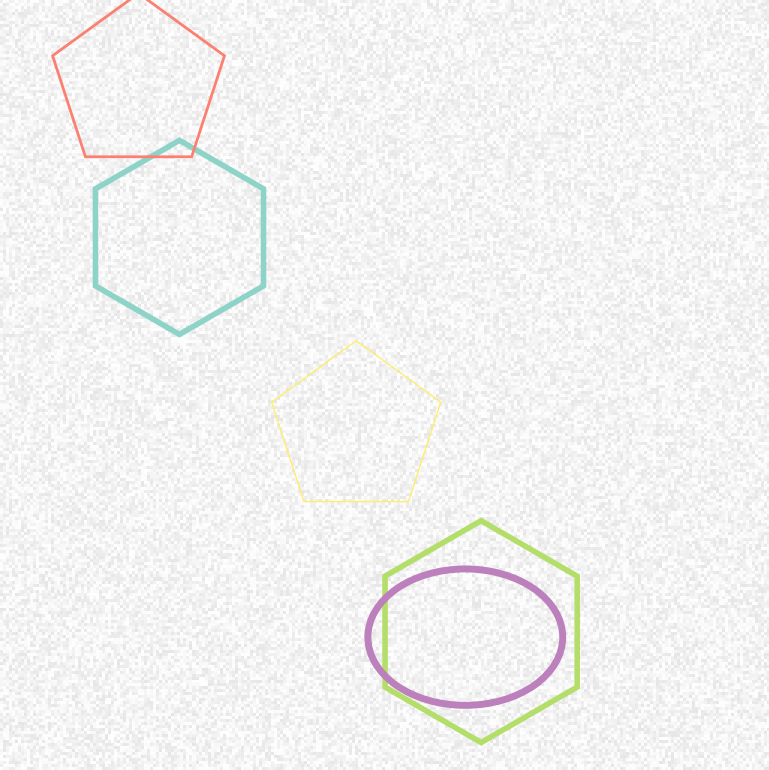[{"shape": "hexagon", "thickness": 2, "radius": 0.63, "center": [0.233, 0.692]}, {"shape": "pentagon", "thickness": 1, "radius": 0.59, "center": [0.18, 0.891]}, {"shape": "hexagon", "thickness": 2, "radius": 0.72, "center": [0.625, 0.18]}, {"shape": "oval", "thickness": 2.5, "radius": 0.63, "center": [0.604, 0.173]}, {"shape": "pentagon", "thickness": 0.5, "radius": 0.58, "center": [0.463, 0.442]}]